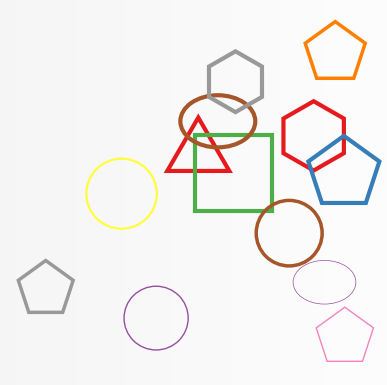[{"shape": "triangle", "thickness": 3, "radius": 0.46, "center": [0.512, 0.602]}, {"shape": "hexagon", "thickness": 3, "radius": 0.45, "center": [0.809, 0.647]}, {"shape": "pentagon", "thickness": 3, "radius": 0.48, "center": [0.887, 0.551]}, {"shape": "square", "thickness": 3, "radius": 0.49, "center": [0.603, 0.551]}, {"shape": "oval", "thickness": 0.5, "radius": 0.41, "center": [0.837, 0.267]}, {"shape": "circle", "thickness": 1, "radius": 0.41, "center": [0.403, 0.174]}, {"shape": "pentagon", "thickness": 2.5, "radius": 0.41, "center": [0.865, 0.862]}, {"shape": "circle", "thickness": 1.5, "radius": 0.45, "center": [0.314, 0.497]}, {"shape": "circle", "thickness": 2.5, "radius": 0.43, "center": [0.746, 0.394]}, {"shape": "oval", "thickness": 3, "radius": 0.48, "center": [0.562, 0.685]}, {"shape": "pentagon", "thickness": 1, "radius": 0.39, "center": [0.89, 0.124]}, {"shape": "pentagon", "thickness": 2.5, "radius": 0.37, "center": [0.118, 0.249]}, {"shape": "hexagon", "thickness": 3, "radius": 0.39, "center": [0.608, 0.788]}]